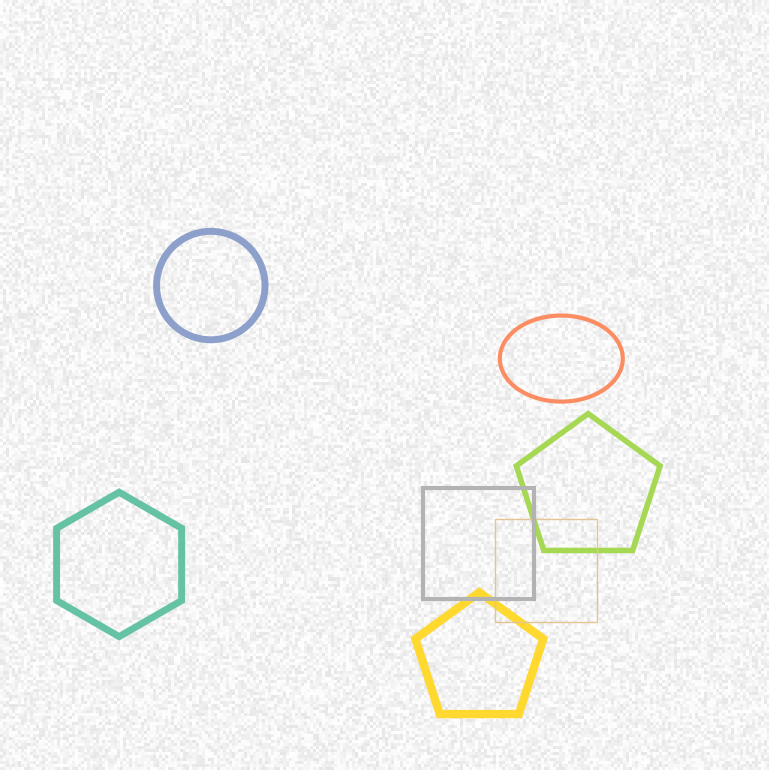[{"shape": "hexagon", "thickness": 2.5, "radius": 0.47, "center": [0.155, 0.267]}, {"shape": "oval", "thickness": 1.5, "radius": 0.4, "center": [0.729, 0.534]}, {"shape": "circle", "thickness": 2.5, "radius": 0.35, "center": [0.274, 0.629]}, {"shape": "pentagon", "thickness": 2, "radius": 0.49, "center": [0.764, 0.365]}, {"shape": "pentagon", "thickness": 3, "radius": 0.44, "center": [0.622, 0.143]}, {"shape": "square", "thickness": 0.5, "radius": 0.33, "center": [0.709, 0.259]}, {"shape": "square", "thickness": 1.5, "radius": 0.36, "center": [0.621, 0.294]}]